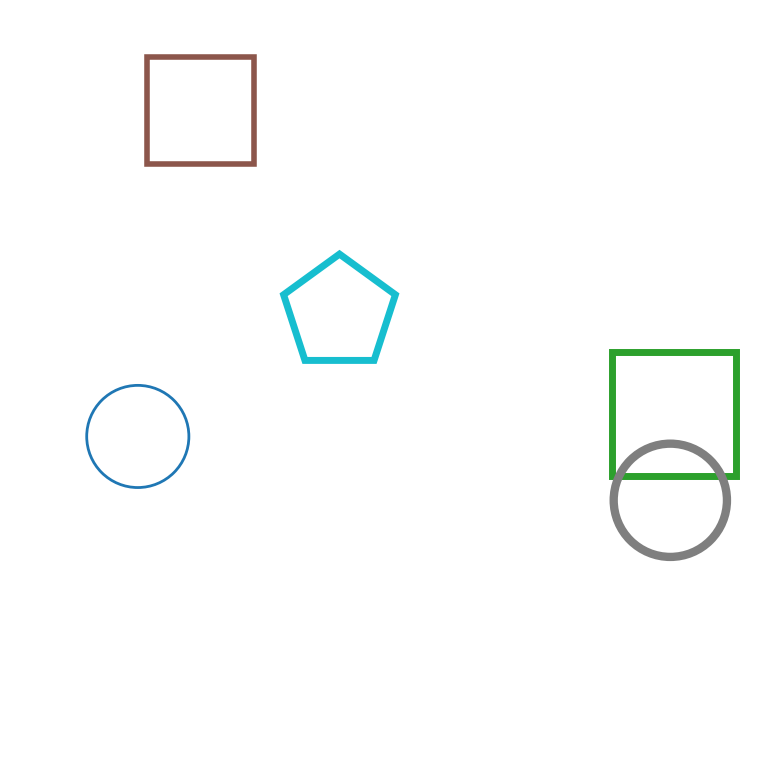[{"shape": "circle", "thickness": 1, "radius": 0.33, "center": [0.179, 0.433]}, {"shape": "square", "thickness": 2.5, "radius": 0.4, "center": [0.875, 0.462]}, {"shape": "square", "thickness": 2, "radius": 0.35, "center": [0.261, 0.856]}, {"shape": "circle", "thickness": 3, "radius": 0.37, "center": [0.871, 0.35]}, {"shape": "pentagon", "thickness": 2.5, "radius": 0.38, "center": [0.441, 0.594]}]